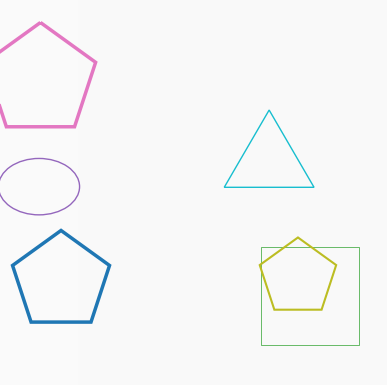[{"shape": "pentagon", "thickness": 2.5, "radius": 0.66, "center": [0.158, 0.27]}, {"shape": "square", "thickness": 0.5, "radius": 0.64, "center": [0.8, 0.231]}, {"shape": "oval", "thickness": 1, "radius": 0.52, "center": [0.101, 0.515]}, {"shape": "pentagon", "thickness": 2.5, "radius": 0.75, "center": [0.104, 0.792]}, {"shape": "pentagon", "thickness": 1.5, "radius": 0.52, "center": [0.769, 0.279]}, {"shape": "triangle", "thickness": 1, "radius": 0.67, "center": [0.695, 0.58]}]